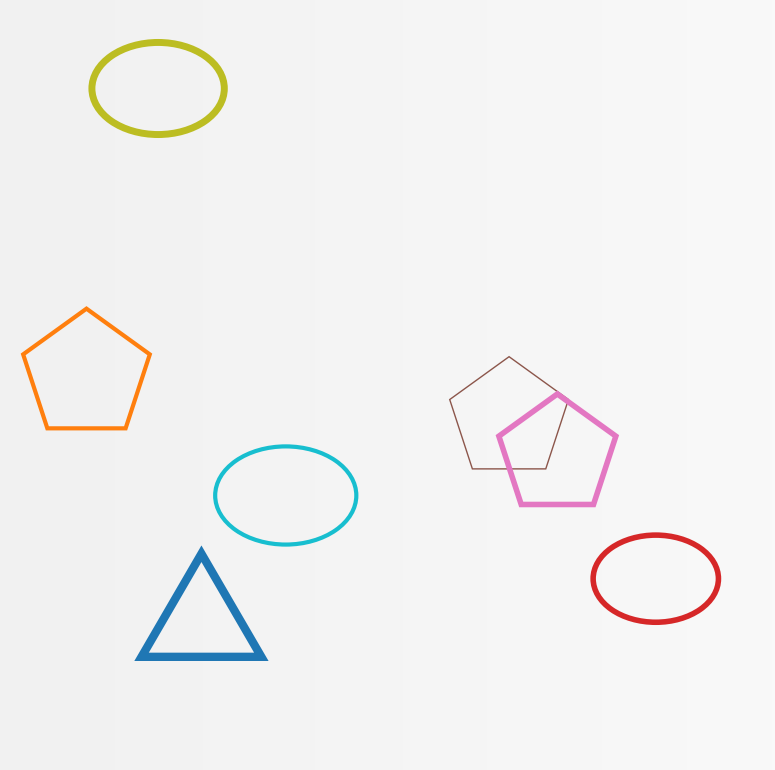[{"shape": "triangle", "thickness": 3, "radius": 0.45, "center": [0.26, 0.192]}, {"shape": "pentagon", "thickness": 1.5, "radius": 0.43, "center": [0.112, 0.513]}, {"shape": "oval", "thickness": 2, "radius": 0.4, "center": [0.846, 0.248]}, {"shape": "pentagon", "thickness": 0.5, "radius": 0.4, "center": [0.657, 0.456]}, {"shape": "pentagon", "thickness": 2, "radius": 0.4, "center": [0.719, 0.409]}, {"shape": "oval", "thickness": 2.5, "radius": 0.43, "center": [0.204, 0.885]}, {"shape": "oval", "thickness": 1.5, "radius": 0.46, "center": [0.369, 0.357]}]